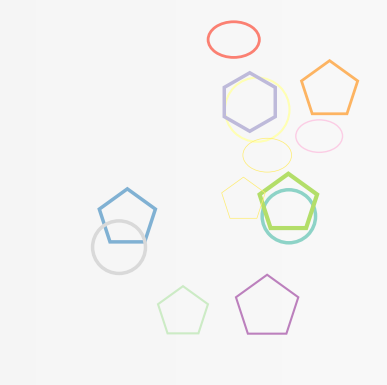[{"shape": "circle", "thickness": 2.5, "radius": 0.34, "center": [0.745, 0.438]}, {"shape": "circle", "thickness": 1.5, "radius": 0.42, "center": [0.664, 0.715]}, {"shape": "hexagon", "thickness": 2.5, "radius": 0.38, "center": [0.645, 0.735]}, {"shape": "oval", "thickness": 2, "radius": 0.33, "center": [0.603, 0.897]}, {"shape": "pentagon", "thickness": 2.5, "radius": 0.38, "center": [0.329, 0.433]}, {"shape": "pentagon", "thickness": 2, "radius": 0.38, "center": [0.851, 0.766]}, {"shape": "pentagon", "thickness": 3, "radius": 0.39, "center": [0.744, 0.471]}, {"shape": "oval", "thickness": 1, "radius": 0.3, "center": [0.824, 0.647]}, {"shape": "circle", "thickness": 2.5, "radius": 0.34, "center": [0.307, 0.358]}, {"shape": "pentagon", "thickness": 1.5, "radius": 0.42, "center": [0.689, 0.202]}, {"shape": "pentagon", "thickness": 1.5, "radius": 0.34, "center": [0.472, 0.189]}, {"shape": "oval", "thickness": 0.5, "radius": 0.31, "center": [0.69, 0.597]}, {"shape": "pentagon", "thickness": 0.5, "radius": 0.3, "center": [0.628, 0.481]}]